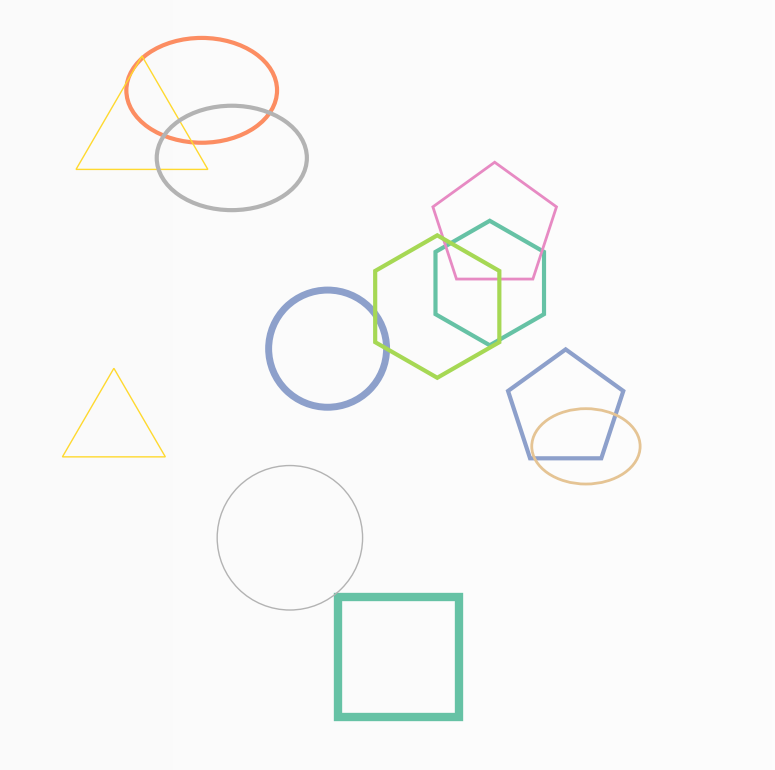[{"shape": "hexagon", "thickness": 1.5, "radius": 0.4, "center": [0.632, 0.632]}, {"shape": "square", "thickness": 3, "radius": 0.39, "center": [0.514, 0.147]}, {"shape": "oval", "thickness": 1.5, "radius": 0.49, "center": [0.26, 0.883]}, {"shape": "circle", "thickness": 2.5, "radius": 0.38, "center": [0.423, 0.547]}, {"shape": "pentagon", "thickness": 1.5, "radius": 0.39, "center": [0.73, 0.468]}, {"shape": "pentagon", "thickness": 1, "radius": 0.42, "center": [0.638, 0.705]}, {"shape": "hexagon", "thickness": 1.5, "radius": 0.46, "center": [0.564, 0.602]}, {"shape": "triangle", "thickness": 0.5, "radius": 0.38, "center": [0.147, 0.445]}, {"shape": "triangle", "thickness": 0.5, "radius": 0.49, "center": [0.183, 0.829]}, {"shape": "oval", "thickness": 1, "radius": 0.35, "center": [0.756, 0.42]}, {"shape": "circle", "thickness": 0.5, "radius": 0.47, "center": [0.374, 0.302]}, {"shape": "oval", "thickness": 1.5, "radius": 0.48, "center": [0.299, 0.795]}]